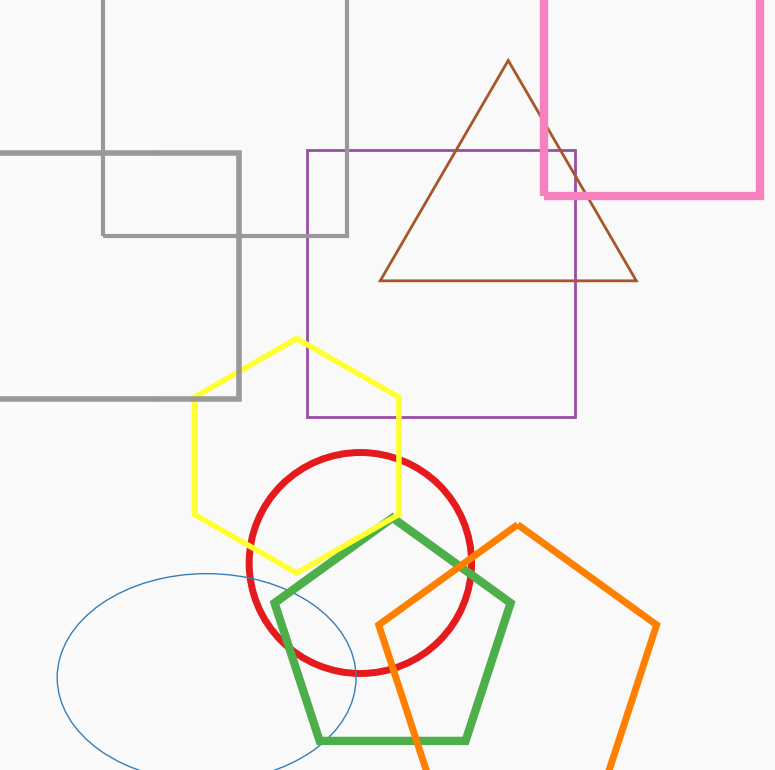[{"shape": "circle", "thickness": 2.5, "radius": 0.72, "center": [0.465, 0.269]}, {"shape": "oval", "thickness": 0.5, "radius": 0.96, "center": [0.267, 0.12]}, {"shape": "pentagon", "thickness": 3, "radius": 0.8, "center": [0.507, 0.167]}, {"shape": "square", "thickness": 1, "radius": 0.87, "center": [0.569, 0.632]}, {"shape": "pentagon", "thickness": 2.5, "radius": 0.94, "center": [0.668, 0.13]}, {"shape": "hexagon", "thickness": 2, "radius": 0.76, "center": [0.383, 0.408]}, {"shape": "triangle", "thickness": 1, "radius": 0.95, "center": [0.656, 0.731]}, {"shape": "square", "thickness": 3, "radius": 0.7, "center": [0.841, 0.885]}, {"shape": "square", "thickness": 2, "radius": 0.8, "center": [0.148, 0.641]}, {"shape": "square", "thickness": 1.5, "radius": 0.79, "center": [0.29, 0.851]}]